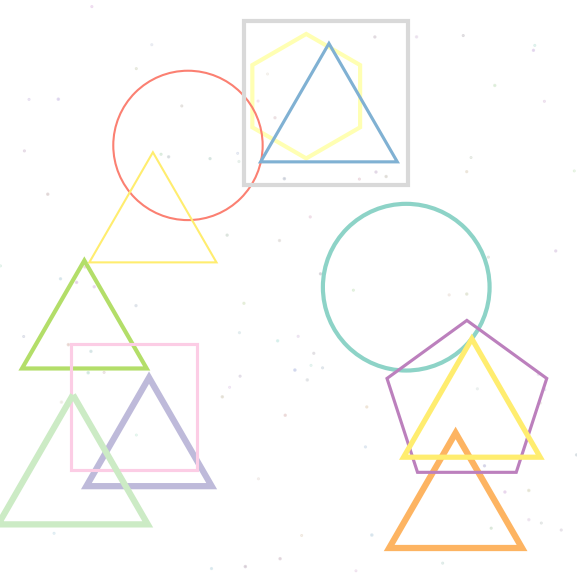[{"shape": "circle", "thickness": 2, "radius": 0.72, "center": [0.703, 0.502]}, {"shape": "hexagon", "thickness": 2, "radius": 0.54, "center": [0.53, 0.833]}, {"shape": "triangle", "thickness": 3, "radius": 0.63, "center": [0.258, 0.22]}, {"shape": "circle", "thickness": 1, "radius": 0.65, "center": [0.325, 0.747]}, {"shape": "triangle", "thickness": 1.5, "radius": 0.68, "center": [0.57, 0.787]}, {"shape": "triangle", "thickness": 3, "radius": 0.66, "center": [0.789, 0.117]}, {"shape": "triangle", "thickness": 2, "radius": 0.62, "center": [0.146, 0.423]}, {"shape": "square", "thickness": 1.5, "radius": 0.55, "center": [0.231, 0.294]}, {"shape": "square", "thickness": 2, "radius": 0.71, "center": [0.565, 0.82]}, {"shape": "pentagon", "thickness": 1.5, "radius": 0.73, "center": [0.808, 0.299]}, {"shape": "triangle", "thickness": 3, "radius": 0.75, "center": [0.126, 0.166]}, {"shape": "triangle", "thickness": 2.5, "radius": 0.68, "center": [0.817, 0.276]}, {"shape": "triangle", "thickness": 1, "radius": 0.64, "center": [0.265, 0.608]}]